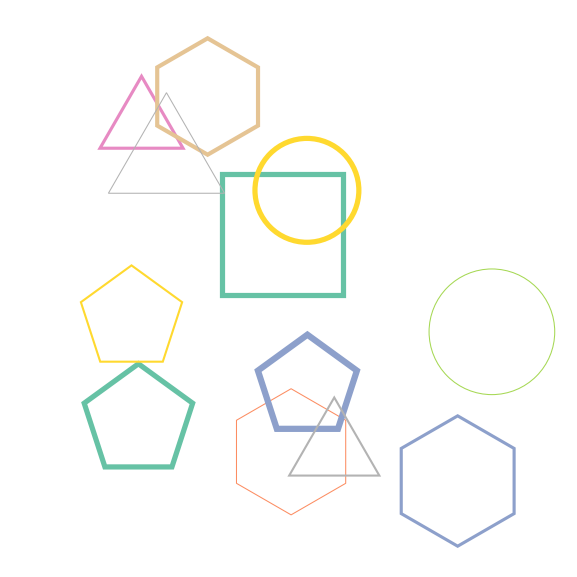[{"shape": "square", "thickness": 2.5, "radius": 0.52, "center": [0.489, 0.593]}, {"shape": "pentagon", "thickness": 2.5, "radius": 0.49, "center": [0.24, 0.27]}, {"shape": "hexagon", "thickness": 0.5, "radius": 0.55, "center": [0.504, 0.217]}, {"shape": "hexagon", "thickness": 1.5, "radius": 0.56, "center": [0.793, 0.166]}, {"shape": "pentagon", "thickness": 3, "radius": 0.45, "center": [0.532, 0.329]}, {"shape": "triangle", "thickness": 1.5, "radius": 0.42, "center": [0.245, 0.784]}, {"shape": "circle", "thickness": 0.5, "radius": 0.54, "center": [0.852, 0.425]}, {"shape": "circle", "thickness": 2.5, "radius": 0.45, "center": [0.531, 0.67]}, {"shape": "pentagon", "thickness": 1, "radius": 0.46, "center": [0.228, 0.447]}, {"shape": "hexagon", "thickness": 2, "radius": 0.5, "center": [0.36, 0.832]}, {"shape": "triangle", "thickness": 1, "radius": 0.45, "center": [0.579, 0.221]}, {"shape": "triangle", "thickness": 0.5, "radius": 0.58, "center": [0.288, 0.723]}]